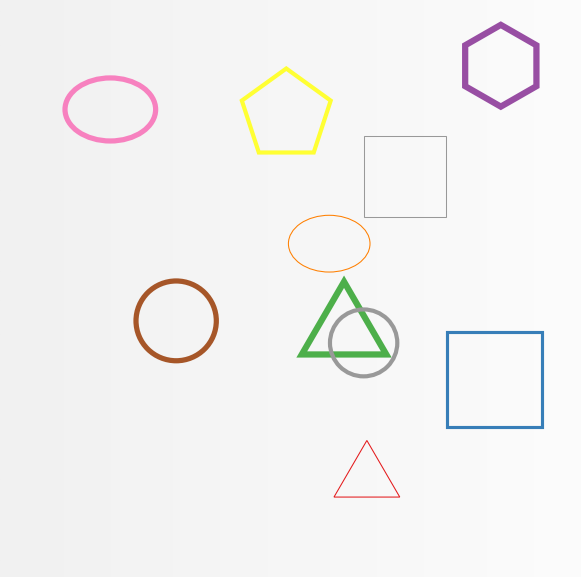[{"shape": "triangle", "thickness": 0.5, "radius": 0.33, "center": [0.631, 0.171]}, {"shape": "square", "thickness": 1.5, "radius": 0.41, "center": [0.851, 0.342]}, {"shape": "triangle", "thickness": 3, "radius": 0.42, "center": [0.592, 0.427]}, {"shape": "hexagon", "thickness": 3, "radius": 0.35, "center": [0.862, 0.885]}, {"shape": "oval", "thickness": 0.5, "radius": 0.35, "center": [0.566, 0.577]}, {"shape": "pentagon", "thickness": 2, "radius": 0.4, "center": [0.493, 0.8]}, {"shape": "circle", "thickness": 2.5, "radius": 0.35, "center": [0.303, 0.444]}, {"shape": "oval", "thickness": 2.5, "radius": 0.39, "center": [0.19, 0.81]}, {"shape": "square", "thickness": 0.5, "radius": 0.35, "center": [0.696, 0.694]}, {"shape": "circle", "thickness": 2, "radius": 0.29, "center": [0.626, 0.405]}]